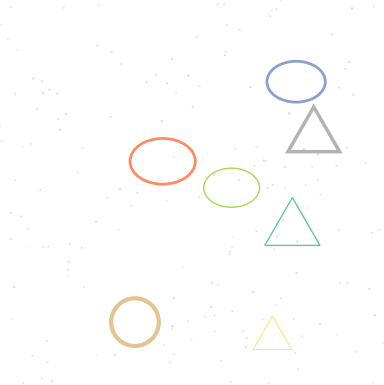[{"shape": "triangle", "thickness": 1, "radius": 0.41, "center": [0.759, 0.404]}, {"shape": "oval", "thickness": 2, "radius": 0.42, "center": [0.423, 0.581]}, {"shape": "oval", "thickness": 2, "radius": 0.38, "center": [0.769, 0.788]}, {"shape": "oval", "thickness": 1, "radius": 0.36, "center": [0.602, 0.512]}, {"shape": "triangle", "thickness": 0.5, "radius": 0.29, "center": [0.708, 0.121]}, {"shape": "circle", "thickness": 3, "radius": 0.31, "center": [0.351, 0.163]}, {"shape": "triangle", "thickness": 2.5, "radius": 0.39, "center": [0.815, 0.645]}]